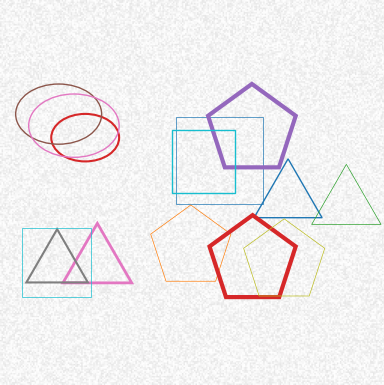[{"shape": "square", "thickness": 0.5, "radius": 0.57, "center": [0.571, 0.583]}, {"shape": "triangle", "thickness": 1, "radius": 0.51, "center": [0.748, 0.486]}, {"shape": "pentagon", "thickness": 0.5, "radius": 0.55, "center": [0.496, 0.358]}, {"shape": "triangle", "thickness": 0.5, "radius": 0.52, "center": [0.9, 0.469]}, {"shape": "oval", "thickness": 1.5, "radius": 0.44, "center": [0.221, 0.642]}, {"shape": "pentagon", "thickness": 3, "radius": 0.59, "center": [0.656, 0.324]}, {"shape": "pentagon", "thickness": 3, "radius": 0.6, "center": [0.654, 0.662]}, {"shape": "oval", "thickness": 1, "radius": 0.56, "center": [0.152, 0.704]}, {"shape": "oval", "thickness": 1, "radius": 0.59, "center": [0.192, 0.674]}, {"shape": "triangle", "thickness": 2, "radius": 0.52, "center": [0.253, 0.317]}, {"shape": "triangle", "thickness": 1.5, "radius": 0.46, "center": [0.148, 0.312]}, {"shape": "pentagon", "thickness": 0.5, "radius": 0.55, "center": [0.738, 0.321]}, {"shape": "square", "thickness": 1, "radius": 0.41, "center": [0.529, 0.581]}, {"shape": "square", "thickness": 0.5, "radius": 0.45, "center": [0.148, 0.318]}]